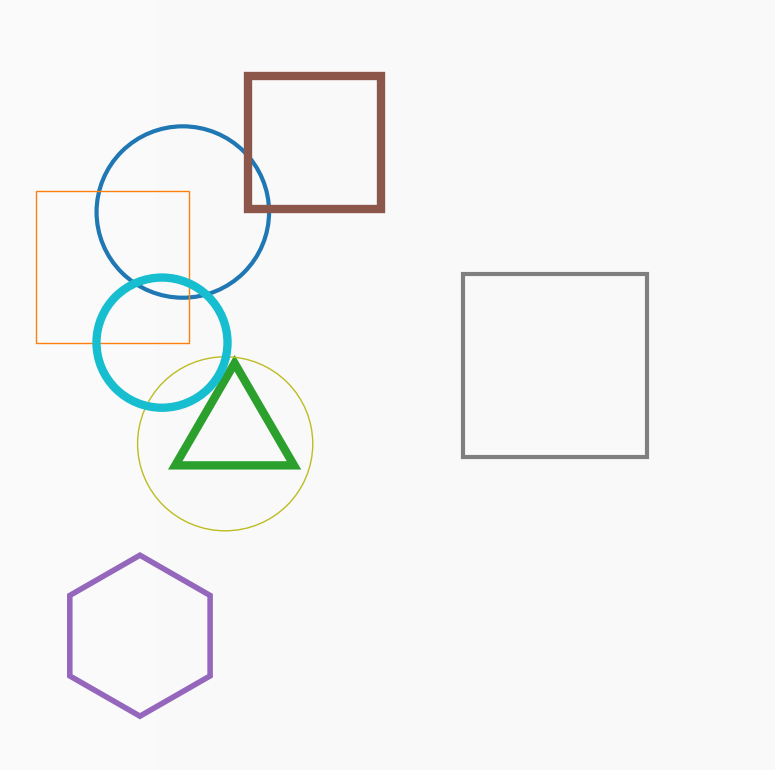[{"shape": "circle", "thickness": 1.5, "radius": 0.56, "center": [0.236, 0.725]}, {"shape": "square", "thickness": 0.5, "radius": 0.49, "center": [0.145, 0.653]}, {"shape": "triangle", "thickness": 3, "radius": 0.44, "center": [0.303, 0.44]}, {"shape": "hexagon", "thickness": 2, "radius": 0.52, "center": [0.181, 0.174]}, {"shape": "square", "thickness": 3, "radius": 0.43, "center": [0.406, 0.815]}, {"shape": "square", "thickness": 1.5, "radius": 0.59, "center": [0.716, 0.526]}, {"shape": "circle", "thickness": 0.5, "radius": 0.57, "center": [0.291, 0.424]}, {"shape": "circle", "thickness": 3, "radius": 0.42, "center": [0.209, 0.555]}]